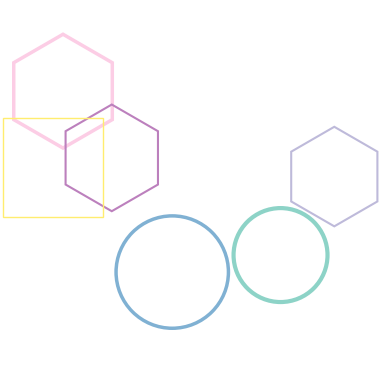[{"shape": "circle", "thickness": 3, "radius": 0.61, "center": [0.729, 0.337]}, {"shape": "hexagon", "thickness": 1.5, "radius": 0.65, "center": [0.868, 0.541]}, {"shape": "circle", "thickness": 2.5, "radius": 0.73, "center": [0.447, 0.293]}, {"shape": "hexagon", "thickness": 2.5, "radius": 0.74, "center": [0.164, 0.763]}, {"shape": "hexagon", "thickness": 1.5, "radius": 0.69, "center": [0.29, 0.59]}, {"shape": "square", "thickness": 1, "radius": 0.65, "center": [0.138, 0.565]}]